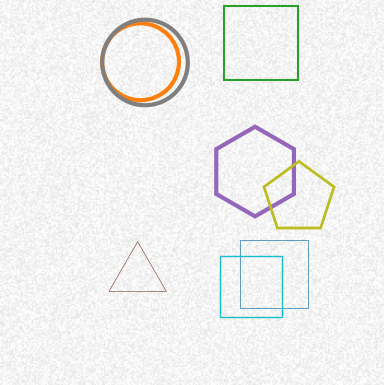[{"shape": "square", "thickness": 0.5, "radius": 0.44, "center": [0.711, 0.288]}, {"shape": "circle", "thickness": 3, "radius": 0.5, "center": [0.365, 0.84]}, {"shape": "square", "thickness": 1.5, "radius": 0.48, "center": [0.678, 0.888]}, {"shape": "hexagon", "thickness": 3, "radius": 0.58, "center": [0.663, 0.554]}, {"shape": "triangle", "thickness": 0.5, "radius": 0.43, "center": [0.358, 0.286]}, {"shape": "circle", "thickness": 3, "radius": 0.56, "center": [0.377, 0.838]}, {"shape": "pentagon", "thickness": 2, "radius": 0.48, "center": [0.777, 0.485]}, {"shape": "square", "thickness": 1, "radius": 0.4, "center": [0.653, 0.256]}]